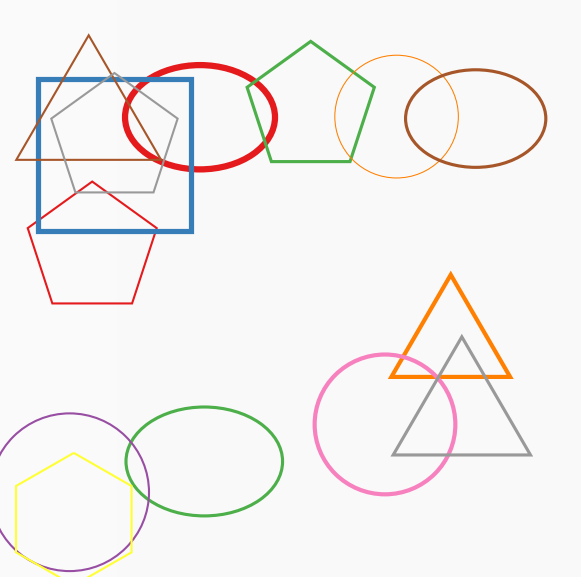[{"shape": "pentagon", "thickness": 1, "radius": 0.58, "center": [0.159, 0.568]}, {"shape": "oval", "thickness": 3, "radius": 0.65, "center": [0.344, 0.796]}, {"shape": "square", "thickness": 2.5, "radius": 0.66, "center": [0.198, 0.732]}, {"shape": "oval", "thickness": 1.5, "radius": 0.67, "center": [0.351, 0.2]}, {"shape": "pentagon", "thickness": 1.5, "radius": 0.58, "center": [0.535, 0.812]}, {"shape": "circle", "thickness": 1, "radius": 0.68, "center": [0.12, 0.147]}, {"shape": "circle", "thickness": 0.5, "radius": 0.53, "center": [0.682, 0.797]}, {"shape": "triangle", "thickness": 2, "radius": 0.59, "center": [0.776, 0.405]}, {"shape": "hexagon", "thickness": 1, "radius": 0.57, "center": [0.127, 0.1]}, {"shape": "oval", "thickness": 1.5, "radius": 0.6, "center": [0.818, 0.794]}, {"shape": "triangle", "thickness": 1, "radius": 0.72, "center": [0.153, 0.794]}, {"shape": "circle", "thickness": 2, "radius": 0.61, "center": [0.662, 0.264]}, {"shape": "triangle", "thickness": 1.5, "radius": 0.68, "center": [0.795, 0.279]}, {"shape": "pentagon", "thickness": 1, "radius": 0.57, "center": [0.197, 0.758]}]